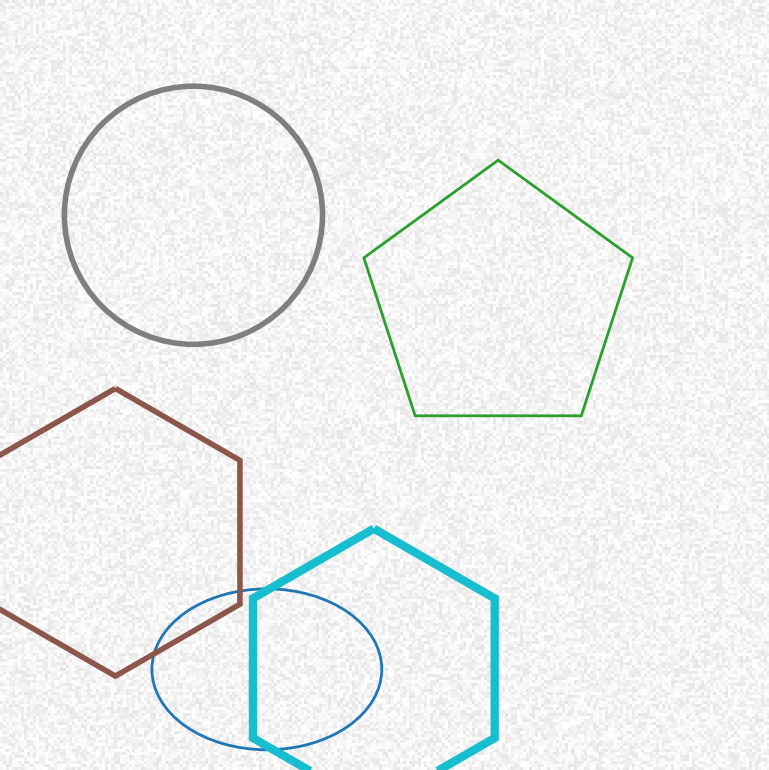[{"shape": "oval", "thickness": 1, "radius": 0.75, "center": [0.347, 0.131]}, {"shape": "pentagon", "thickness": 1, "radius": 0.92, "center": [0.647, 0.608]}, {"shape": "hexagon", "thickness": 2, "radius": 0.93, "center": [0.15, 0.309]}, {"shape": "circle", "thickness": 2, "radius": 0.84, "center": [0.251, 0.72]}, {"shape": "hexagon", "thickness": 3, "radius": 0.91, "center": [0.485, 0.132]}]